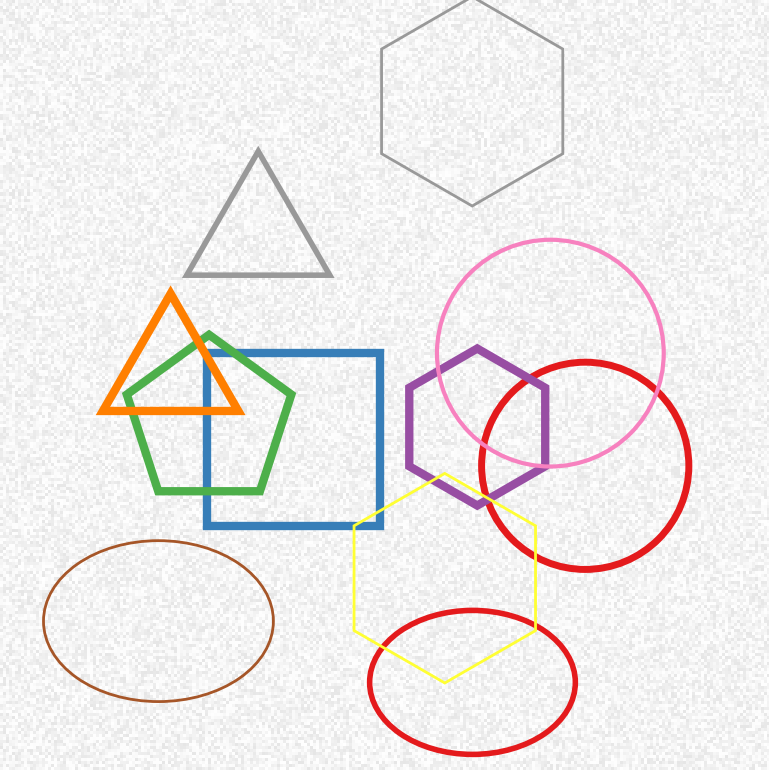[{"shape": "circle", "thickness": 2.5, "radius": 0.67, "center": [0.76, 0.395]}, {"shape": "oval", "thickness": 2, "radius": 0.67, "center": [0.614, 0.114]}, {"shape": "square", "thickness": 3, "radius": 0.56, "center": [0.381, 0.429]}, {"shape": "pentagon", "thickness": 3, "radius": 0.56, "center": [0.272, 0.453]}, {"shape": "hexagon", "thickness": 3, "radius": 0.51, "center": [0.62, 0.445]}, {"shape": "triangle", "thickness": 3, "radius": 0.51, "center": [0.222, 0.517]}, {"shape": "hexagon", "thickness": 1, "radius": 0.68, "center": [0.578, 0.249]}, {"shape": "oval", "thickness": 1, "radius": 0.75, "center": [0.206, 0.193]}, {"shape": "circle", "thickness": 1.5, "radius": 0.74, "center": [0.715, 0.541]}, {"shape": "triangle", "thickness": 2, "radius": 0.54, "center": [0.335, 0.696]}, {"shape": "hexagon", "thickness": 1, "radius": 0.68, "center": [0.613, 0.868]}]